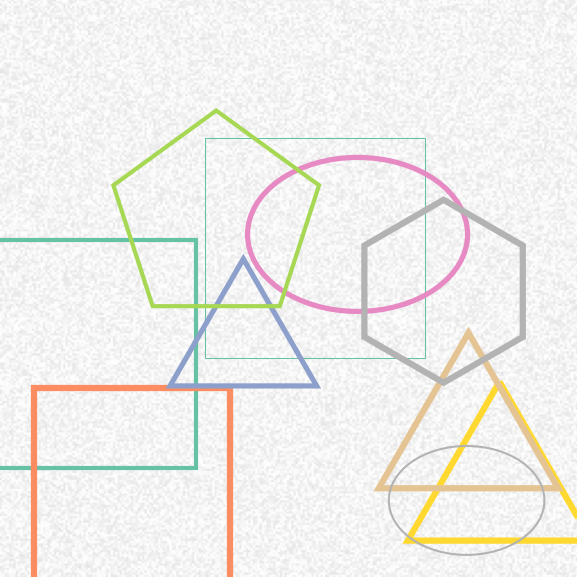[{"shape": "square", "thickness": 0.5, "radius": 0.95, "center": [0.545, 0.569]}, {"shape": "square", "thickness": 2, "radius": 0.99, "center": [0.141, 0.386]}, {"shape": "square", "thickness": 3, "radius": 0.85, "center": [0.229, 0.158]}, {"shape": "triangle", "thickness": 2.5, "radius": 0.73, "center": [0.421, 0.404]}, {"shape": "oval", "thickness": 2.5, "radius": 0.95, "center": [0.619, 0.593]}, {"shape": "pentagon", "thickness": 2, "radius": 0.94, "center": [0.374, 0.62]}, {"shape": "triangle", "thickness": 3, "radius": 0.92, "center": [0.865, 0.155]}, {"shape": "triangle", "thickness": 3, "radius": 0.9, "center": [0.811, 0.243]}, {"shape": "oval", "thickness": 1, "radius": 0.67, "center": [0.808, 0.133]}, {"shape": "hexagon", "thickness": 3, "radius": 0.79, "center": [0.768, 0.495]}]